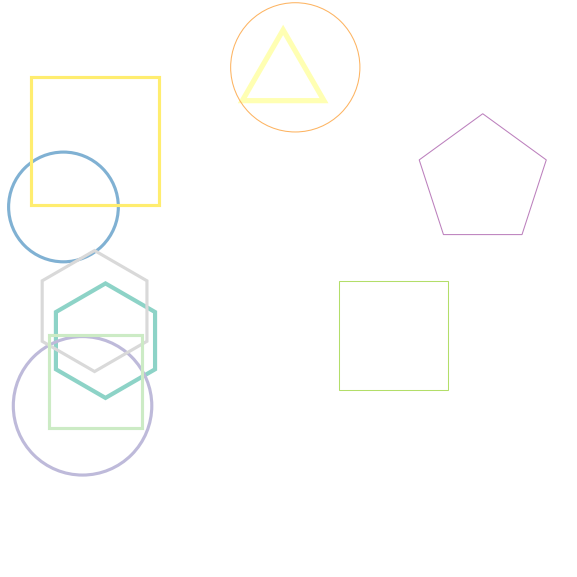[{"shape": "hexagon", "thickness": 2, "radius": 0.5, "center": [0.183, 0.409]}, {"shape": "triangle", "thickness": 2.5, "radius": 0.41, "center": [0.49, 0.866]}, {"shape": "circle", "thickness": 1.5, "radius": 0.6, "center": [0.143, 0.296]}, {"shape": "circle", "thickness": 1.5, "radius": 0.48, "center": [0.11, 0.641]}, {"shape": "circle", "thickness": 0.5, "radius": 0.56, "center": [0.511, 0.883]}, {"shape": "square", "thickness": 0.5, "radius": 0.47, "center": [0.681, 0.418]}, {"shape": "hexagon", "thickness": 1.5, "radius": 0.52, "center": [0.164, 0.461]}, {"shape": "pentagon", "thickness": 0.5, "radius": 0.58, "center": [0.836, 0.687]}, {"shape": "square", "thickness": 1.5, "radius": 0.4, "center": [0.166, 0.339]}, {"shape": "square", "thickness": 1.5, "radius": 0.55, "center": [0.165, 0.755]}]